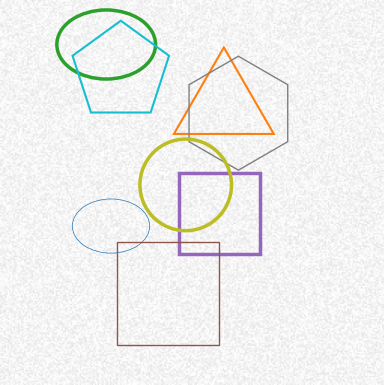[{"shape": "oval", "thickness": 0.5, "radius": 0.5, "center": [0.288, 0.413]}, {"shape": "triangle", "thickness": 1.5, "radius": 0.75, "center": [0.581, 0.727]}, {"shape": "oval", "thickness": 2.5, "radius": 0.64, "center": [0.276, 0.884]}, {"shape": "square", "thickness": 2.5, "radius": 0.53, "center": [0.571, 0.446]}, {"shape": "square", "thickness": 1, "radius": 0.67, "center": [0.436, 0.239]}, {"shape": "hexagon", "thickness": 1, "radius": 0.74, "center": [0.619, 0.706]}, {"shape": "circle", "thickness": 2.5, "radius": 0.59, "center": [0.482, 0.52]}, {"shape": "pentagon", "thickness": 1.5, "radius": 0.66, "center": [0.314, 0.814]}]